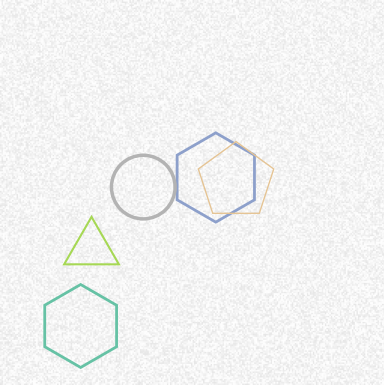[{"shape": "hexagon", "thickness": 2, "radius": 0.54, "center": [0.21, 0.153]}, {"shape": "hexagon", "thickness": 2, "radius": 0.58, "center": [0.56, 0.539]}, {"shape": "triangle", "thickness": 1.5, "radius": 0.41, "center": [0.238, 0.355]}, {"shape": "pentagon", "thickness": 1, "radius": 0.52, "center": [0.613, 0.529]}, {"shape": "circle", "thickness": 2.5, "radius": 0.41, "center": [0.372, 0.514]}]